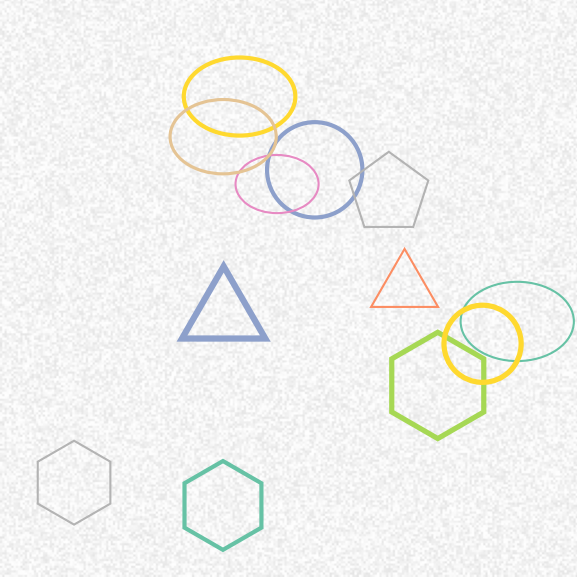[{"shape": "oval", "thickness": 1, "radius": 0.49, "center": [0.896, 0.443]}, {"shape": "hexagon", "thickness": 2, "radius": 0.38, "center": [0.386, 0.124]}, {"shape": "triangle", "thickness": 1, "radius": 0.33, "center": [0.701, 0.501]}, {"shape": "triangle", "thickness": 3, "radius": 0.42, "center": [0.387, 0.455]}, {"shape": "circle", "thickness": 2, "radius": 0.41, "center": [0.545, 0.705]}, {"shape": "oval", "thickness": 1, "radius": 0.36, "center": [0.48, 0.68]}, {"shape": "hexagon", "thickness": 2.5, "radius": 0.46, "center": [0.758, 0.332]}, {"shape": "oval", "thickness": 2, "radius": 0.48, "center": [0.415, 0.832]}, {"shape": "circle", "thickness": 2.5, "radius": 0.33, "center": [0.836, 0.404]}, {"shape": "oval", "thickness": 1.5, "radius": 0.46, "center": [0.386, 0.762]}, {"shape": "hexagon", "thickness": 1, "radius": 0.36, "center": [0.128, 0.163]}, {"shape": "pentagon", "thickness": 1, "radius": 0.36, "center": [0.673, 0.664]}]